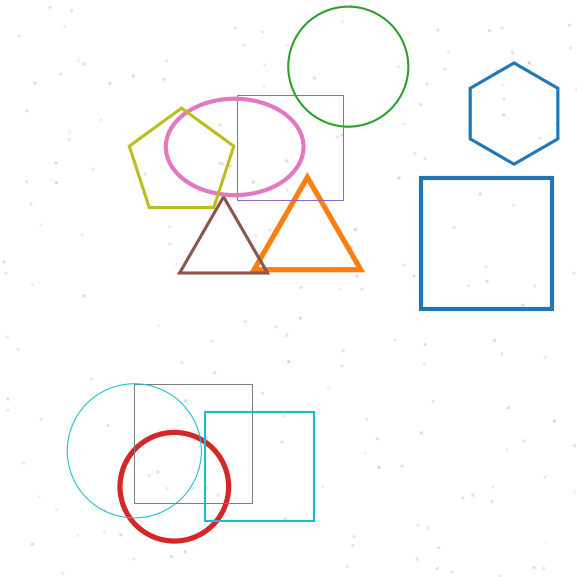[{"shape": "hexagon", "thickness": 1.5, "radius": 0.44, "center": [0.89, 0.802]}, {"shape": "square", "thickness": 2, "radius": 0.57, "center": [0.842, 0.577]}, {"shape": "triangle", "thickness": 2.5, "radius": 0.53, "center": [0.532, 0.585]}, {"shape": "circle", "thickness": 1, "radius": 0.52, "center": [0.603, 0.884]}, {"shape": "circle", "thickness": 2.5, "radius": 0.47, "center": [0.302, 0.156]}, {"shape": "square", "thickness": 0.5, "radius": 0.46, "center": [0.502, 0.744]}, {"shape": "triangle", "thickness": 1.5, "radius": 0.44, "center": [0.387, 0.57]}, {"shape": "oval", "thickness": 2, "radius": 0.6, "center": [0.406, 0.745]}, {"shape": "square", "thickness": 0.5, "radius": 0.51, "center": [0.335, 0.231]}, {"shape": "pentagon", "thickness": 1.5, "radius": 0.48, "center": [0.314, 0.717]}, {"shape": "circle", "thickness": 0.5, "radius": 0.58, "center": [0.233, 0.218]}, {"shape": "square", "thickness": 1, "radius": 0.47, "center": [0.449, 0.191]}]